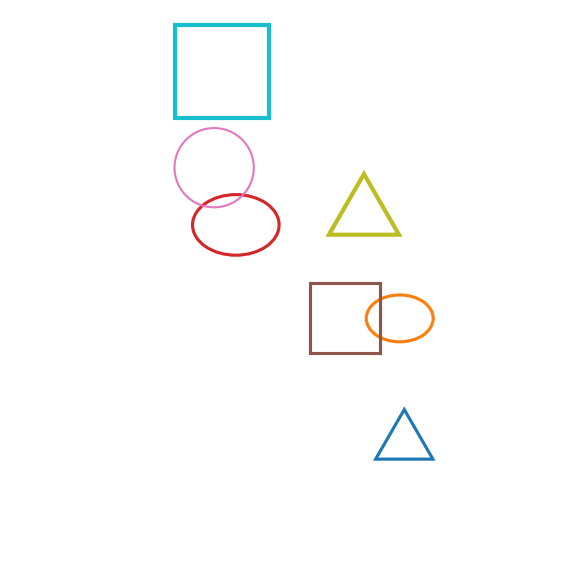[{"shape": "triangle", "thickness": 1.5, "radius": 0.29, "center": [0.7, 0.233]}, {"shape": "oval", "thickness": 1.5, "radius": 0.29, "center": [0.692, 0.448]}, {"shape": "oval", "thickness": 1.5, "radius": 0.37, "center": [0.408, 0.61]}, {"shape": "square", "thickness": 1.5, "radius": 0.3, "center": [0.598, 0.449]}, {"shape": "circle", "thickness": 1, "radius": 0.34, "center": [0.371, 0.709]}, {"shape": "triangle", "thickness": 2, "radius": 0.35, "center": [0.63, 0.628]}, {"shape": "square", "thickness": 2, "radius": 0.4, "center": [0.384, 0.875]}]